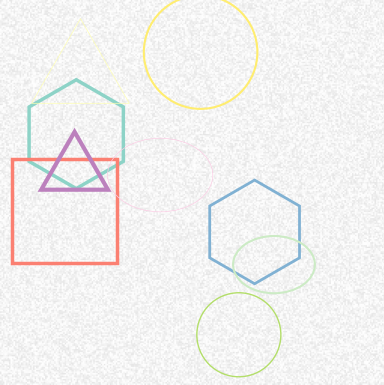[{"shape": "hexagon", "thickness": 2.5, "radius": 0.71, "center": [0.198, 0.651]}, {"shape": "triangle", "thickness": 0.5, "radius": 0.73, "center": [0.209, 0.805]}, {"shape": "square", "thickness": 2.5, "radius": 0.68, "center": [0.168, 0.452]}, {"shape": "hexagon", "thickness": 2, "radius": 0.67, "center": [0.661, 0.398]}, {"shape": "circle", "thickness": 1, "radius": 0.55, "center": [0.62, 0.131]}, {"shape": "oval", "thickness": 0.5, "radius": 0.68, "center": [0.416, 0.545]}, {"shape": "triangle", "thickness": 3, "radius": 0.5, "center": [0.194, 0.557]}, {"shape": "oval", "thickness": 1.5, "radius": 0.53, "center": [0.712, 0.313]}, {"shape": "circle", "thickness": 1.5, "radius": 0.74, "center": [0.521, 0.865]}]